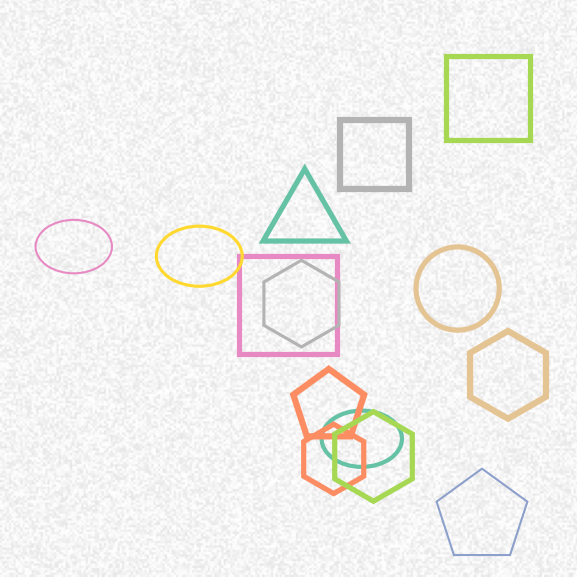[{"shape": "triangle", "thickness": 2.5, "radius": 0.42, "center": [0.528, 0.623]}, {"shape": "oval", "thickness": 2, "radius": 0.35, "center": [0.626, 0.239]}, {"shape": "hexagon", "thickness": 2.5, "radius": 0.3, "center": [0.578, 0.204]}, {"shape": "pentagon", "thickness": 3, "radius": 0.32, "center": [0.569, 0.296]}, {"shape": "pentagon", "thickness": 1, "radius": 0.41, "center": [0.835, 0.105]}, {"shape": "square", "thickness": 2.5, "radius": 0.42, "center": [0.499, 0.471]}, {"shape": "oval", "thickness": 1, "radius": 0.33, "center": [0.128, 0.572]}, {"shape": "square", "thickness": 2.5, "radius": 0.36, "center": [0.846, 0.83]}, {"shape": "hexagon", "thickness": 2.5, "radius": 0.39, "center": [0.647, 0.209]}, {"shape": "oval", "thickness": 1.5, "radius": 0.37, "center": [0.345, 0.555]}, {"shape": "circle", "thickness": 2.5, "radius": 0.36, "center": [0.792, 0.5]}, {"shape": "hexagon", "thickness": 3, "radius": 0.38, "center": [0.88, 0.35]}, {"shape": "square", "thickness": 3, "radius": 0.3, "center": [0.649, 0.732]}, {"shape": "hexagon", "thickness": 1.5, "radius": 0.38, "center": [0.522, 0.473]}]